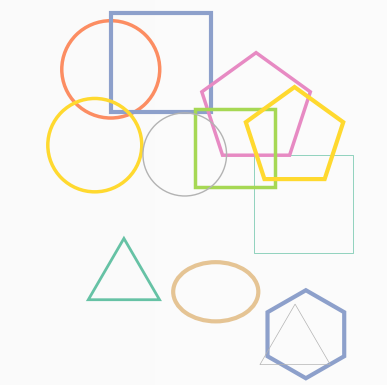[{"shape": "triangle", "thickness": 2, "radius": 0.53, "center": [0.32, 0.275]}, {"shape": "square", "thickness": 0.5, "radius": 0.63, "center": [0.783, 0.47]}, {"shape": "circle", "thickness": 2.5, "radius": 0.63, "center": [0.286, 0.82]}, {"shape": "hexagon", "thickness": 3, "radius": 0.57, "center": [0.789, 0.132]}, {"shape": "square", "thickness": 3, "radius": 0.64, "center": [0.416, 0.837]}, {"shape": "pentagon", "thickness": 2.5, "radius": 0.74, "center": [0.661, 0.716]}, {"shape": "square", "thickness": 2.5, "radius": 0.51, "center": [0.606, 0.616]}, {"shape": "pentagon", "thickness": 3, "radius": 0.66, "center": [0.76, 0.642]}, {"shape": "circle", "thickness": 2.5, "radius": 0.61, "center": [0.245, 0.623]}, {"shape": "oval", "thickness": 3, "radius": 0.55, "center": [0.557, 0.242]}, {"shape": "circle", "thickness": 1, "radius": 0.54, "center": [0.477, 0.599]}, {"shape": "triangle", "thickness": 0.5, "radius": 0.52, "center": [0.761, 0.105]}]